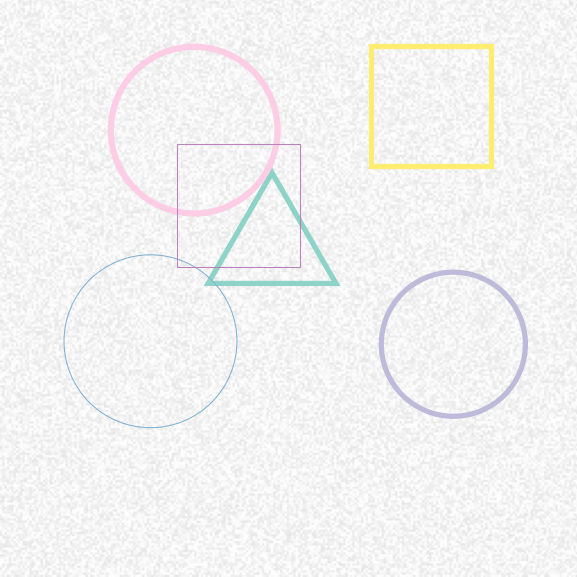[{"shape": "triangle", "thickness": 2.5, "radius": 0.64, "center": [0.471, 0.572]}, {"shape": "circle", "thickness": 2.5, "radius": 0.62, "center": [0.785, 0.403]}, {"shape": "circle", "thickness": 0.5, "radius": 0.75, "center": [0.261, 0.408]}, {"shape": "circle", "thickness": 3, "radius": 0.72, "center": [0.336, 0.774]}, {"shape": "square", "thickness": 0.5, "radius": 0.53, "center": [0.412, 0.643]}, {"shape": "square", "thickness": 2.5, "radius": 0.52, "center": [0.746, 0.815]}]